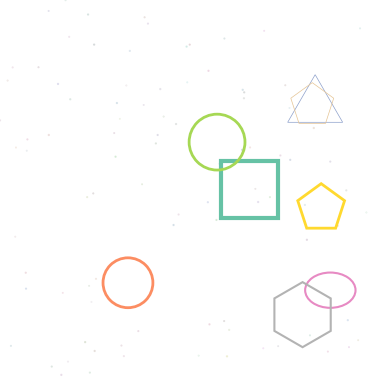[{"shape": "square", "thickness": 3, "radius": 0.37, "center": [0.648, 0.507]}, {"shape": "circle", "thickness": 2, "radius": 0.32, "center": [0.332, 0.266]}, {"shape": "triangle", "thickness": 0.5, "radius": 0.41, "center": [0.819, 0.724]}, {"shape": "oval", "thickness": 1.5, "radius": 0.33, "center": [0.858, 0.246]}, {"shape": "circle", "thickness": 2, "radius": 0.36, "center": [0.564, 0.631]}, {"shape": "pentagon", "thickness": 2, "radius": 0.32, "center": [0.834, 0.459]}, {"shape": "pentagon", "thickness": 0.5, "radius": 0.29, "center": [0.811, 0.727]}, {"shape": "hexagon", "thickness": 1.5, "radius": 0.42, "center": [0.786, 0.183]}]